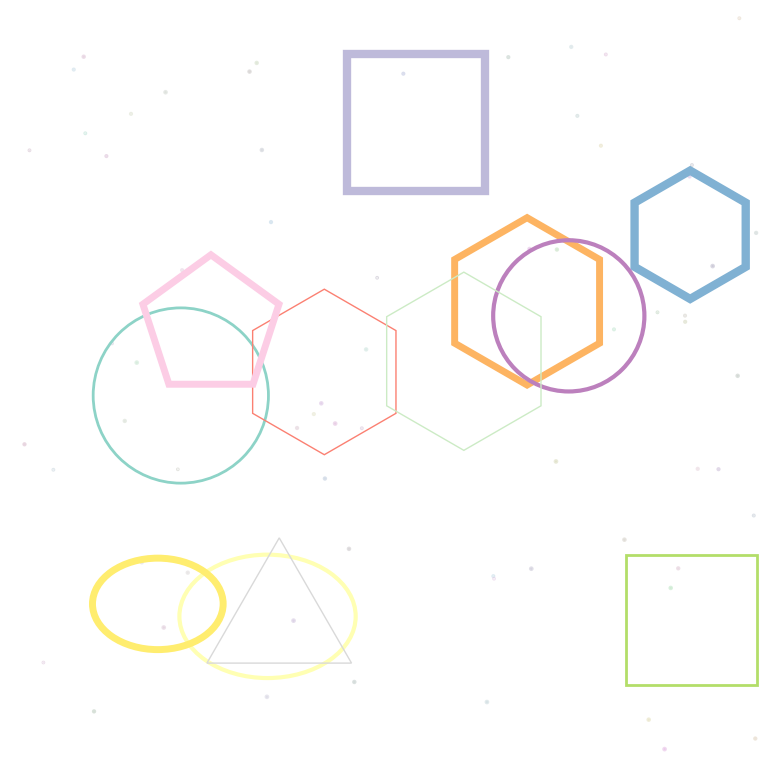[{"shape": "circle", "thickness": 1, "radius": 0.57, "center": [0.235, 0.486]}, {"shape": "oval", "thickness": 1.5, "radius": 0.57, "center": [0.347, 0.2]}, {"shape": "square", "thickness": 3, "radius": 0.45, "center": [0.54, 0.841]}, {"shape": "hexagon", "thickness": 0.5, "radius": 0.54, "center": [0.421, 0.517]}, {"shape": "hexagon", "thickness": 3, "radius": 0.42, "center": [0.896, 0.695]}, {"shape": "hexagon", "thickness": 2.5, "radius": 0.54, "center": [0.685, 0.609]}, {"shape": "square", "thickness": 1, "radius": 0.42, "center": [0.898, 0.195]}, {"shape": "pentagon", "thickness": 2.5, "radius": 0.46, "center": [0.274, 0.576]}, {"shape": "triangle", "thickness": 0.5, "radius": 0.54, "center": [0.363, 0.193]}, {"shape": "circle", "thickness": 1.5, "radius": 0.49, "center": [0.739, 0.59]}, {"shape": "hexagon", "thickness": 0.5, "radius": 0.58, "center": [0.602, 0.531]}, {"shape": "oval", "thickness": 2.5, "radius": 0.42, "center": [0.205, 0.216]}]